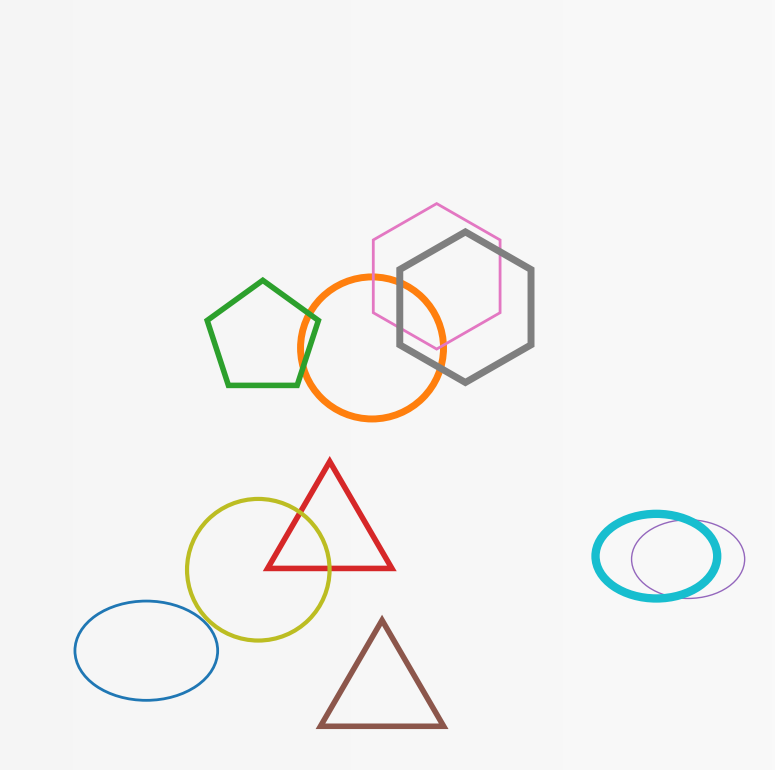[{"shape": "oval", "thickness": 1, "radius": 0.46, "center": [0.189, 0.155]}, {"shape": "circle", "thickness": 2.5, "radius": 0.46, "center": [0.48, 0.548]}, {"shape": "pentagon", "thickness": 2, "radius": 0.38, "center": [0.339, 0.561]}, {"shape": "triangle", "thickness": 2, "radius": 0.46, "center": [0.425, 0.308]}, {"shape": "oval", "thickness": 0.5, "radius": 0.36, "center": [0.888, 0.274]}, {"shape": "triangle", "thickness": 2, "radius": 0.46, "center": [0.493, 0.103]}, {"shape": "hexagon", "thickness": 1, "radius": 0.47, "center": [0.563, 0.641]}, {"shape": "hexagon", "thickness": 2.5, "radius": 0.49, "center": [0.601, 0.601]}, {"shape": "circle", "thickness": 1.5, "radius": 0.46, "center": [0.333, 0.26]}, {"shape": "oval", "thickness": 3, "radius": 0.39, "center": [0.847, 0.278]}]